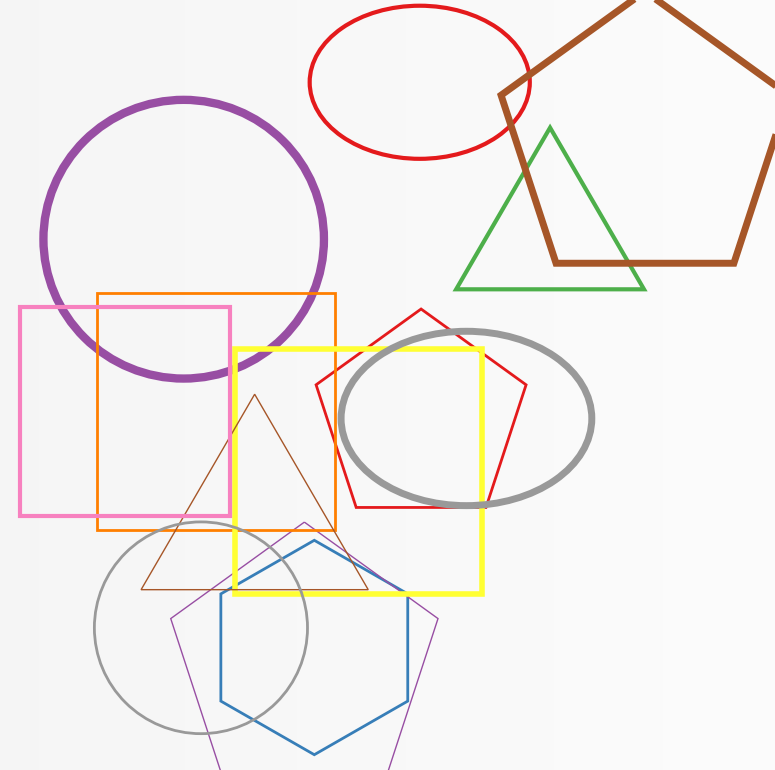[{"shape": "pentagon", "thickness": 1, "radius": 0.71, "center": [0.543, 0.456]}, {"shape": "oval", "thickness": 1.5, "radius": 0.71, "center": [0.542, 0.893]}, {"shape": "hexagon", "thickness": 1, "radius": 0.7, "center": [0.406, 0.159]}, {"shape": "triangle", "thickness": 1.5, "radius": 0.7, "center": [0.71, 0.694]}, {"shape": "pentagon", "thickness": 0.5, "radius": 0.91, "center": [0.393, 0.141]}, {"shape": "circle", "thickness": 3, "radius": 0.9, "center": [0.237, 0.689]}, {"shape": "square", "thickness": 1, "radius": 0.77, "center": [0.279, 0.466]}, {"shape": "square", "thickness": 2, "radius": 0.8, "center": [0.463, 0.388]}, {"shape": "triangle", "thickness": 0.5, "radius": 0.85, "center": [0.329, 0.319]}, {"shape": "pentagon", "thickness": 2.5, "radius": 0.98, "center": [0.832, 0.816]}, {"shape": "square", "thickness": 1.5, "radius": 0.68, "center": [0.161, 0.466]}, {"shape": "circle", "thickness": 1, "radius": 0.69, "center": [0.259, 0.185]}, {"shape": "oval", "thickness": 2.5, "radius": 0.81, "center": [0.602, 0.457]}]